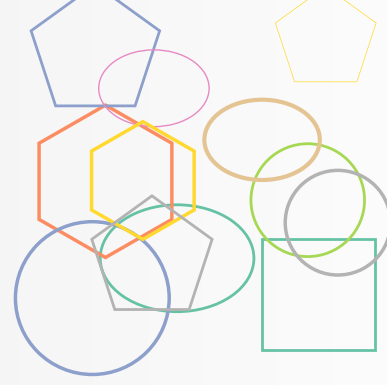[{"shape": "oval", "thickness": 2, "radius": 0.99, "center": [0.457, 0.329]}, {"shape": "square", "thickness": 2, "radius": 0.72, "center": [0.822, 0.235]}, {"shape": "hexagon", "thickness": 2.5, "radius": 0.99, "center": [0.272, 0.529]}, {"shape": "circle", "thickness": 2.5, "radius": 0.99, "center": [0.238, 0.226]}, {"shape": "pentagon", "thickness": 2, "radius": 0.87, "center": [0.246, 0.866]}, {"shape": "oval", "thickness": 1, "radius": 0.71, "center": [0.397, 0.771]}, {"shape": "circle", "thickness": 2, "radius": 0.73, "center": [0.794, 0.48]}, {"shape": "pentagon", "thickness": 0.5, "radius": 0.68, "center": [0.841, 0.898]}, {"shape": "hexagon", "thickness": 2.5, "radius": 0.76, "center": [0.369, 0.531]}, {"shape": "oval", "thickness": 3, "radius": 0.74, "center": [0.676, 0.637]}, {"shape": "circle", "thickness": 2.5, "radius": 0.68, "center": [0.872, 0.422]}, {"shape": "pentagon", "thickness": 2, "radius": 0.82, "center": [0.392, 0.328]}]